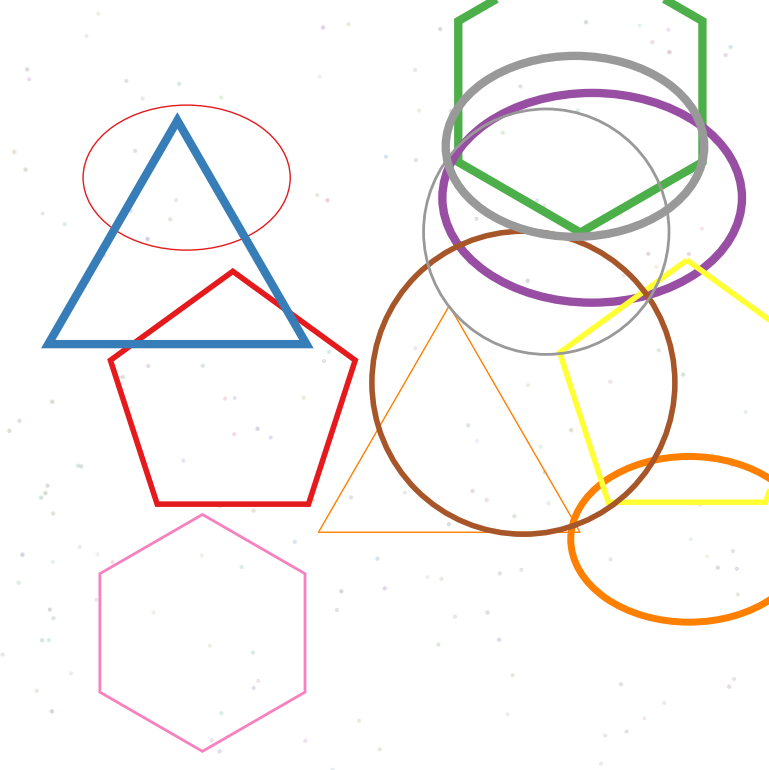[{"shape": "pentagon", "thickness": 2, "radius": 0.84, "center": [0.302, 0.48]}, {"shape": "oval", "thickness": 0.5, "radius": 0.67, "center": [0.242, 0.769]}, {"shape": "triangle", "thickness": 3, "radius": 0.97, "center": [0.23, 0.65]}, {"shape": "hexagon", "thickness": 3, "radius": 0.92, "center": [0.754, 0.881]}, {"shape": "oval", "thickness": 3, "radius": 0.97, "center": [0.769, 0.743]}, {"shape": "triangle", "thickness": 0.5, "radius": 0.98, "center": [0.583, 0.407]}, {"shape": "oval", "thickness": 2.5, "radius": 0.77, "center": [0.895, 0.3]}, {"shape": "pentagon", "thickness": 2, "radius": 0.87, "center": [0.892, 0.488]}, {"shape": "circle", "thickness": 2, "radius": 0.98, "center": [0.68, 0.503]}, {"shape": "hexagon", "thickness": 1, "radius": 0.77, "center": [0.263, 0.178]}, {"shape": "oval", "thickness": 3, "radius": 0.84, "center": [0.747, 0.81]}, {"shape": "circle", "thickness": 1, "radius": 0.8, "center": [0.709, 0.699]}]